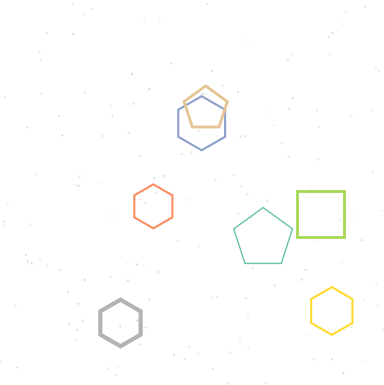[{"shape": "pentagon", "thickness": 1, "radius": 0.4, "center": [0.683, 0.381]}, {"shape": "hexagon", "thickness": 1.5, "radius": 0.29, "center": [0.398, 0.464]}, {"shape": "hexagon", "thickness": 1.5, "radius": 0.35, "center": [0.524, 0.68]}, {"shape": "square", "thickness": 2, "radius": 0.3, "center": [0.832, 0.444]}, {"shape": "hexagon", "thickness": 1.5, "radius": 0.31, "center": [0.862, 0.192]}, {"shape": "pentagon", "thickness": 2, "radius": 0.3, "center": [0.534, 0.718]}, {"shape": "hexagon", "thickness": 3, "radius": 0.3, "center": [0.313, 0.161]}]